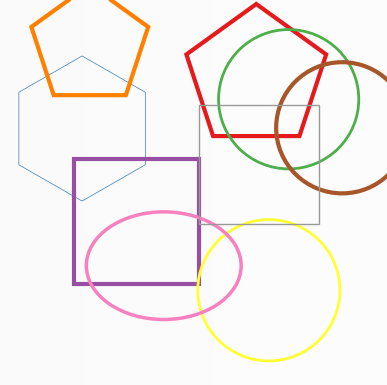[{"shape": "pentagon", "thickness": 3, "radius": 0.95, "center": [0.661, 0.8]}, {"shape": "hexagon", "thickness": 0.5, "radius": 0.94, "center": [0.212, 0.666]}, {"shape": "circle", "thickness": 2, "radius": 0.9, "center": [0.745, 0.742]}, {"shape": "square", "thickness": 3, "radius": 0.81, "center": [0.352, 0.425]}, {"shape": "pentagon", "thickness": 3, "radius": 0.79, "center": [0.232, 0.881]}, {"shape": "circle", "thickness": 2, "radius": 0.92, "center": [0.694, 0.246]}, {"shape": "circle", "thickness": 3, "radius": 0.85, "center": [0.883, 0.668]}, {"shape": "oval", "thickness": 2.5, "radius": 1.0, "center": [0.423, 0.31]}, {"shape": "square", "thickness": 1, "radius": 0.77, "center": [0.669, 0.572]}]